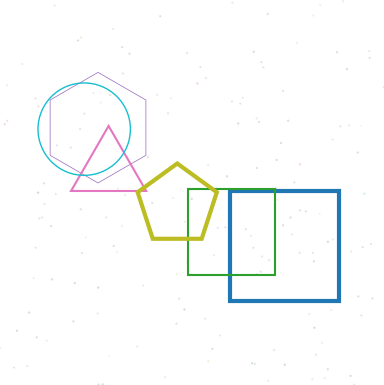[{"shape": "square", "thickness": 3, "radius": 0.71, "center": [0.74, 0.361]}, {"shape": "square", "thickness": 1.5, "radius": 0.56, "center": [0.601, 0.398]}, {"shape": "hexagon", "thickness": 0.5, "radius": 0.72, "center": [0.255, 0.668]}, {"shape": "triangle", "thickness": 1.5, "radius": 0.56, "center": [0.282, 0.56]}, {"shape": "pentagon", "thickness": 3, "radius": 0.54, "center": [0.46, 0.467]}, {"shape": "circle", "thickness": 1, "radius": 0.6, "center": [0.219, 0.665]}]